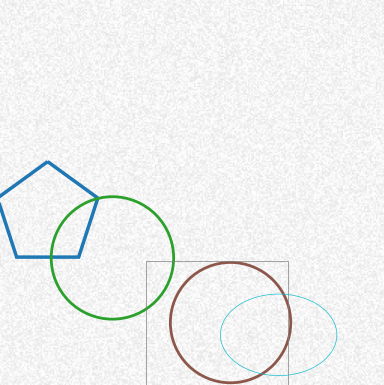[{"shape": "pentagon", "thickness": 2.5, "radius": 0.69, "center": [0.124, 0.443]}, {"shape": "circle", "thickness": 2, "radius": 0.8, "center": [0.292, 0.33]}, {"shape": "circle", "thickness": 2, "radius": 0.78, "center": [0.599, 0.162]}, {"shape": "square", "thickness": 0.5, "radius": 0.92, "center": [0.564, 0.138]}, {"shape": "oval", "thickness": 0.5, "radius": 0.76, "center": [0.724, 0.13]}]